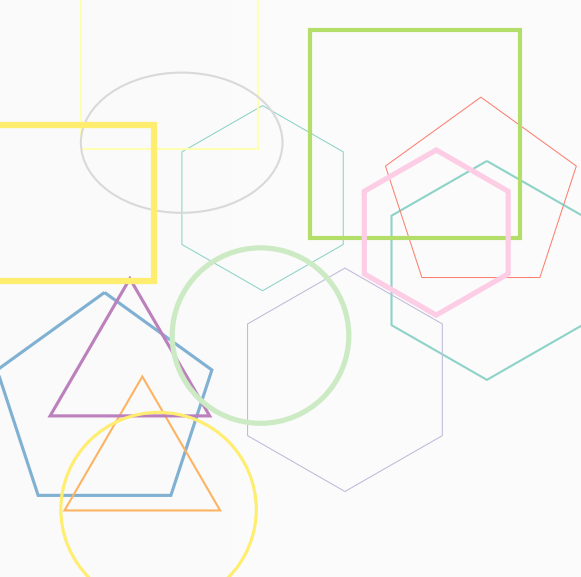[{"shape": "hexagon", "thickness": 1, "radius": 0.95, "center": [0.838, 0.531]}, {"shape": "hexagon", "thickness": 0.5, "radius": 0.8, "center": [0.452, 0.656]}, {"shape": "square", "thickness": 1, "radius": 0.76, "center": [0.291, 0.893]}, {"shape": "hexagon", "thickness": 0.5, "radius": 0.97, "center": [0.593, 0.341]}, {"shape": "pentagon", "thickness": 0.5, "radius": 0.86, "center": [0.827, 0.658]}, {"shape": "pentagon", "thickness": 1.5, "radius": 0.97, "center": [0.18, 0.298]}, {"shape": "triangle", "thickness": 1, "radius": 0.77, "center": [0.245, 0.193]}, {"shape": "square", "thickness": 2, "radius": 0.9, "center": [0.714, 0.767]}, {"shape": "hexagon", "thickness": 2.5, "radius": 0.71, "center": [0.75, 0.596]}, {"shape": "oval", "thickness": 1, "radius": 0.87, "center": [0.313, 0.752]}, {"shape": "triangle", "thickness": 1.5, "radius": 0.79, "center": [0.223, 0.358]}, {"shape": "circle", "thickness": 2.5, "radius": 0.76, "center": [0.448, 0.418]}, {"shape": "circle", "thickness": 1.5, "radius": 0.84, "center": [0.273, 0.117]}, {"shape": "square", "thickness": 3, "radius": 0.68, "center": [0.129, 0.648]}]